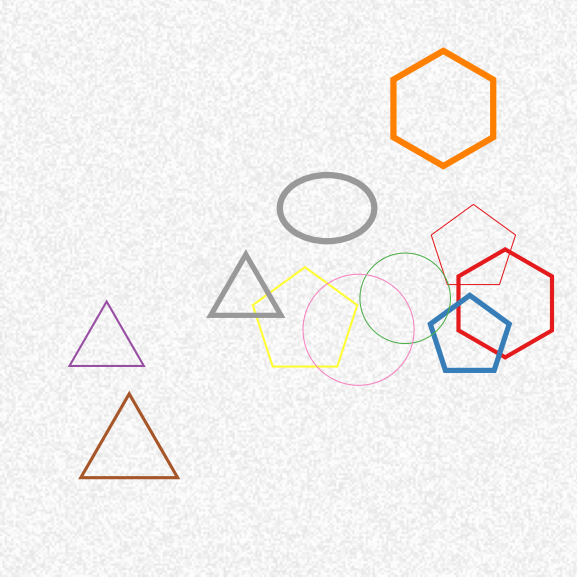[{"shape": "pentagon", "thickness": 0.5, "radius": 0.38, "center": [0.82, 0.568]}, {"shape": "hexagon", "thickness": 2, "radius": 0.47, "center": [0.875, 0.474]}, {"shape": "pentagon", "thickness": 2.5, "radius": 0.36, "center": [0.813, 0.416]}, {"shape": "circle", "thickness": 0.5, "radius": 0.39, "center": [0.702, 0.483]}, {"shape": "triangle", "thickness": 1, "radius": 0.37, "center": [0.185, 0.403]}, {"shape": "hexagon", "thickness": 3, "radius": 0.5, "center": [0.768, 0.811]}, {"shape": "pentagon", "thickness": 1, "radius": 0.48, "center": [0.528, 0.441]}, {"shape": "triangle", "thickness": 1.5, "radius": 0.48, "center": [0.224, 0.22]}, {"shape": "circle", "thickness": 0.5, "radius": 0.48, "center": [0.621, 0.428]}, {"shape": "oval", "thickness": 3, "radius": 0.41, "center": [0.566, 0.639]}, {"shape": "triangle", "thickness": 2.5, "radius": 0.35, "center": [0.426, 0.488]}]